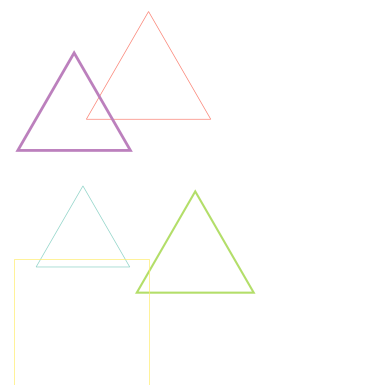[{"shape": "triangle", "thickness": 0.5, "radius": 0.7, "center": [0.215, 0.377]}, {"shape": "triangle", "thickness": 0.5, "radius": 0.93, "center": [0.386, 0.784]}, {"shape": "triangle", "thickness": 1.5, "radius": 0.88, "center": [0.507, 0.328]}, {"shape": "triangle", "thickness": 2, "radius": 0.84, "center": [0.193, 0.694]}, {"shape": "square", "thickness": 0.5, "radius": 0.87, "center": [0.212, 0.153]}]